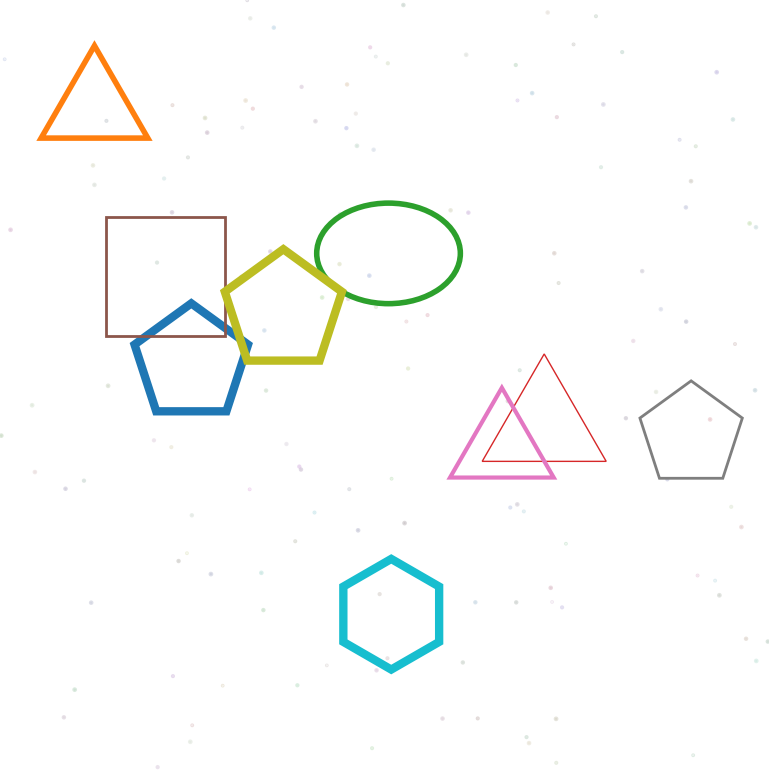[{"shape": "pentagon", "thickness": 3, "radius": 0.39, "center": [0.248, 0.529]}, {"shape": "triangle", "thickness": 2, "radius": 0.4, "center": [0.123, 0.861]}, {"shape": "oval", "thickness": 2, "radius": 0.47, "center": [0.505, 0.671]}, {"shape": "triangle", "thickness": 0.5, "radius": 0.46, "center": [0.707, 0.447]}, {"shape": "square", "thickness": 1, "radius": 0.39, "center": [0.215, 0.641]}, {"shape": "triangle", "thickness": 1.5, "radius": 0.39, "center": [0.652, 0.419]}, {"shape": "pentagon", "thickness": 1, "radius": 0.35, "center": [0.898, 0.435]}, {"shape": "pentagon", "thickness": 3, "radius": 0.4, "center": [0.368, 0.596]}, {"shape": "hexagon", "thickness": 3, "radius": 0.36, "center": [0.508, 0.202]}]